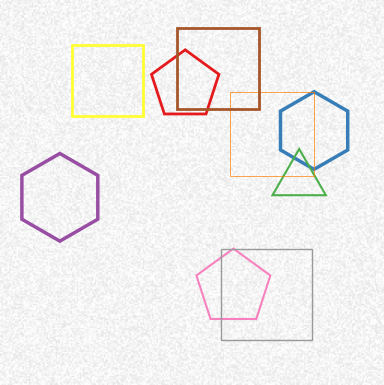[{"shape": "pentagon", "thickness": 2, "radius": 0.46, "center": [0.481, 0.779]}, {"shape": "hexagon", "thickness": 2.5, "radius": 0.5, "center": [0.816, 0.661]}, {"shape": "triangle", "thickness": 1.5, "radius": 0.4, "center": [0.777, 0.533]}, {"shape": "hexagon", "thickness": 2.5, "radius": 0.57, "center": [0.155, 0.488]}, {"shape": "square", "thickness": 0.5, "radius": 0.54, "center": [0.707, 0.651]}, {"shape": "square", "thickness": 2, "radius": 0.46, "center": [0.28, 0.791]}, {"shape": "square", "thickness": 2, "radius": 0.53, "center": [0.567, 0.822]}, {"shape": "pentagon", "thickness": 1.5, "radius": 0.51, "center": [0.606, 0.253]}, {"shape": "square", "thickness": 1, "radius": 0.59, "center": [0.692, 0.235]}]